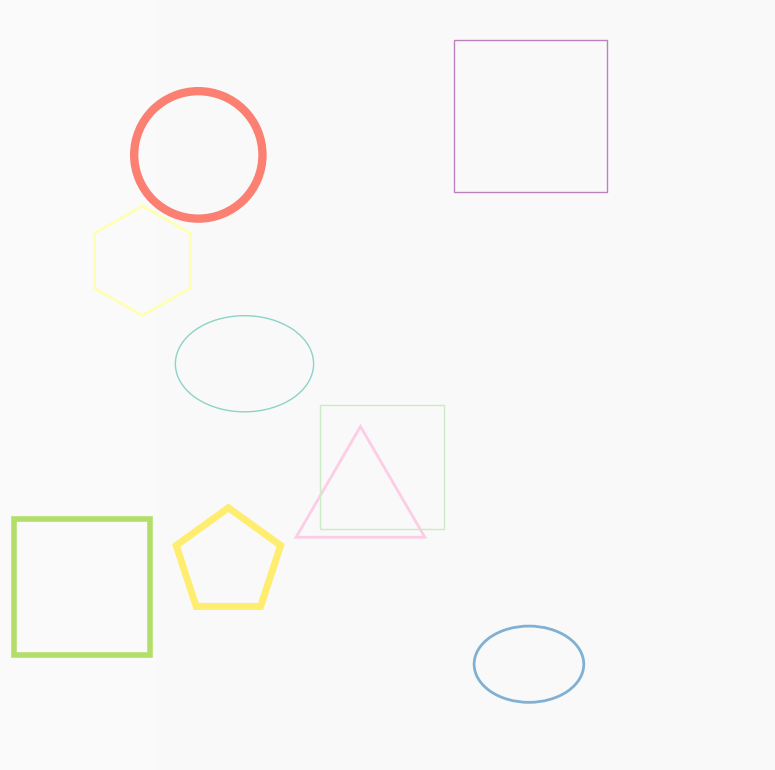[{"shape": "oval", "thickness": 0.5, "radius": 0.45, "center": [0.315, 0.528]}, {"shape": "hexagon", "thickness": 1, "radius": 0.36, "center": [0.184, 0.661]}, {"shape": "circle", "thickness": 3, "radius": 0.41, "center": [0.256, 0.799]}, {"shape": "oval", "thickness": 1, "radius": 0.35, "center": [0.683, 0.137]}, {"shape": "square", "thickness": 2, "radius": 0.44, "center": [0.106, 0.238]}, {"shape": "triangle", "thickness": 1, "radius": 0.48, "center": [0.465, 0.35]}, {"shape": "square", "thickness": 0.5, "radius": 0.49, "center": [0.684, 0.849]}, {"shape": "square", "thickness": 0.5, "radius": 0.4, "center": [0.493, 0.393]}, {"shape": "pentagon", "thickness": 2.5, "radius": 0.35, "center": [0.295, 0.27]}]